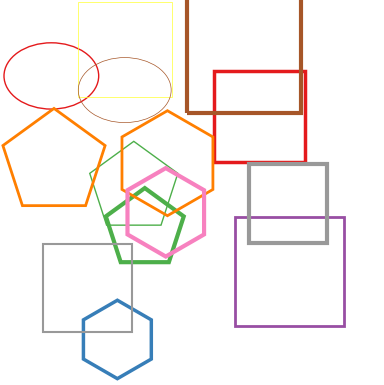[{"shape": "square", "thickness": 2.5, "radius": 0.59, "center": [0.674, 0.698]}, {"shape": "oval", "thickness": 1, "radius": 0.61, "center": [0.133, 0.803]}, {"shape": "hexagon", "thickness": 2.5, "radius": 0.51, "center": [0.305, 0.118]}, {"shape": "pentagon", "thickness": 3, "radius": 0.53, "center": [0.376, 0.405]}, {"shape": "pentagon", "thickness": 1, "radius": 0.6, "center": [0.347, 0.513]}, {"shape": "square", "thickness": 2, "radius": 0.71, "center": [0.753, 0.295]}, {"shape": "hexagon", "thickness": 2, "radius": 0.68, "center": [0.435, 0.576]}, {"shape": "pentagon", "thickness": 2, "radius": 0.7, "center": [0.14, 0.579]}, {"shape": "square", "thickness": 0.5, "radius": 0.61, "center": [0.324, 0.872]}, {"shape": "oval", "thickness": 0.5, "radius": 0.6, "center": [0.324, 0.766]}, {"shape": "square", "thickness": 3, "radius": 0.74, "center": [0.634, 0.855]}, {"shape": "hexagon", "thickness": 3, "radius": 0.57, "center": [0.431, 0.449]}, {"shape": "square", "thickness": 3, "radius": 0.51, "center": [0.748, 0.471]}, {"shape": "square", "thickness": 1.5, "radius": 0.58, "center": [0.228, 0.252]}]